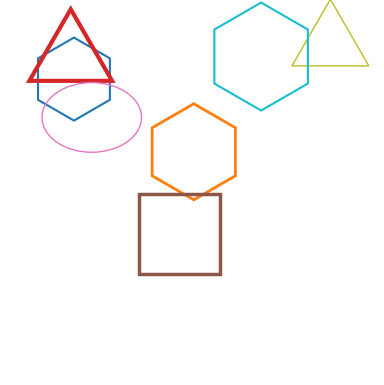[{"shape": "hexagon", "thickness": 1.5, "radius": 0.54, "center": [0.192, 0.795]}, {"shape": "hexagon", "thickness": 2, "radius": 0.62, "center": [0.503, 0.606]}, {"shape": "triangle", "thickness": 3, "radius": 0.62, "center": [0.184, 0.852]}, {"shape": "square", "thickness": 2.5, "radius": 0.52, "center": [0.466, 0.393]}, {"shape": "oval", "thickness": 1, "radius": 0.65, "center": [0.238, 0.695]}, {"shape": "triangle", "thickness": 1, "radius": 0.58, "center": [0.858, 0.887]}, {"shape": "hexagon", "thickness": 1.5, "radius": 0.7, "center": [0.678, 0.853]}]